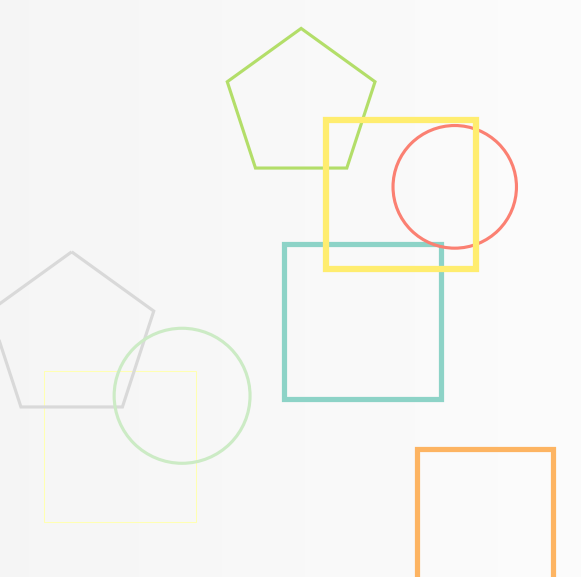[{"shape": "square", "thickness": 2.5, "radius": 0.67, "center": [0.623, 0.443]}, {"shape": "square", "thickness": 0.5, "radius": 0.65, "center": [0.206, 0.226]}, {"shape": "circle", "thickness": 1.5, "radius": 0.53, "center": [0.782, 0.676]}, {"shape": "square", "thickness": 2.5, "radius": 0.59, "center": [0.834, 0.104]}, {"shape": "pentagon", "thickness": 1.5, "radius": 0.67, "center": [0.518, 0.816]}, {"shape": "pentagon", "thickness": 1.5, "radius": 0.74, "center": [0.123, 0.415]}, {"shape": "circle", "thickness": 1.5, "radius": 0.58, "center": [0.313, 0.314]}, {"shape": "square", "thickness": 3, "radius": 0.65, "center": [0.689, 0.663]}]